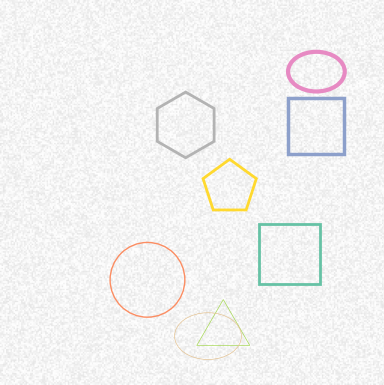[{"shape": "square", "thickness": 2, "radius": 0.39, "center": [0.752, 0.34]}, {"shape": "circle", "thickness": 1, "radius": 0.49, "center": [0.383, 0.273]}, {"shape": "square", "thickness": 2.5, "radius": 0.36, "center": [0.82, 0.674]}, {"shape": "oval", "thickness": 3, "radius": 0.37, "center": [0.822, 0.814]}, {"shape": "triangle", "thickness": 0.5, "radius": 0.4, "center": [0.58, 0.143]}, {"shape": "pentagon", "thickness": 2, "radius": 0.36, "center": [0.597, 0.514]}, {"shape": "oval", "thickness": 0.5, "radius": 0.43, "center": [0.54, 0.127]}, {"shape": "hexagon", "thickness": 2, "radius": 0.43, "center": [0.482, 0.676]}]